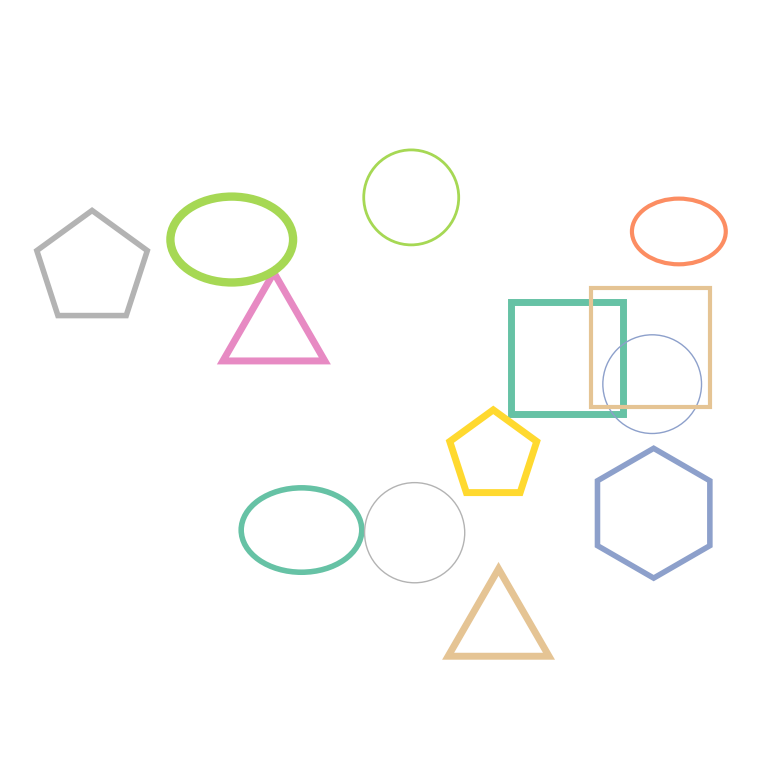[{"shape": "oval", "thickness": 2, "radius": 0.39, "center": [0.392, 0.312]}, {"shape": "square", "thickness": 2.5, "radius": 0.36, "center": [0.736, 0.535]}, {"shape": "oval", "thickness": 1.5, "radius": 0.3, "center": [0.882, 0.699]}, {"shape": "hexagon", "thickness": 2, "radius": 0.42, "center": [0.849, 0.333]}, {"shape": "circle", "thickness": 0.5, "radius": 0.32, "center": [0.847, 0.501]}, {"shape": "triangle", "thickness": 2.5, "radius": 0.38, "center": [0.356, 0.569]}, {"shape": "oval", "thickness": 3, "radius": 0.4, "center": [0.301, 0.689]}, {"shape": "circle", "thickness": 1, "radius": 0.31, "center": [0.534, 0.744]}, {"shape": "pentagon", "thickness": 2.5, "radius": 0.3, "center": [0.641, 0.408]}, {"shape": "square", "thickness": 1.5, "radius": 0.39, "center": [0.845, 0.549]}, {"shape": "triangle", "thickness": 2.5, "radius": 0.38, "center": [0.647, 0.186]}, {"shape": "circle", "thickness": 0.5, "radius": 0.33, "center": [0.539, 0.308]}, {"shape": "pentagon", "thickness": 2, "radius": 0.38, "center": [0.12, 0.651]}]